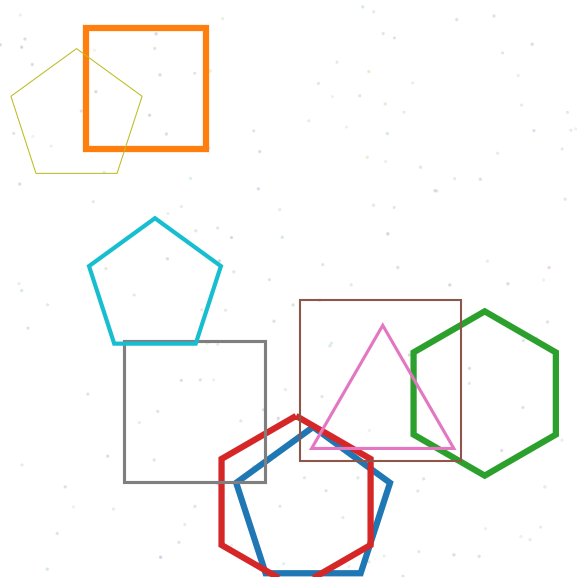[{"shape": "pentagon", "thickness": 3, "radius": 0.7, "center": [0.542, 0.12]}, {"shape": "square", "thickness": 3, "radius": 0.52, "center": [0.253, 0.846]}, {"shape": "hexagon", "thickness": 3, "radius": 0.71, "center": [0.839, 0.318]}, {"shape": "hexagon", "thickness": 3, "radius": 0.75, "center": [0.513, 0.13]}, {"shape": "square", "thickness": 1, "radius": 0.7, "center": [0.66, 0.341]}, {"shape": "triangle", "thickness": 1.5, "radius": 0.71, "center": [0.663, 0.294]}, {"shape": "square", "thickness": 1.5, "radius": 0.61, "center": [0.336, 0.286]}, {"shape": "pentagon", "thickness": 0.5, "radius": 0.6, "center": [0.132, 0.796]}, {"shape": "pentagon", "thickness": 2, "radius": 0.6, "center": [0.268, 0.501]}]